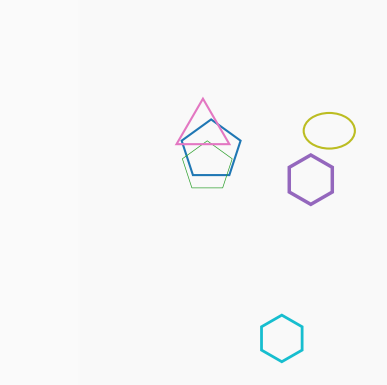[{"shape": "pentagon", "thickness": 1.5, "radius": 0.4, "center": [0.545, 0.61]}, {"shape": "pentagon", "thickness": 0.5, "radius": 0.34, "center": [0.535, 0.567]}, {"shape": "hexagon", "thickness": 2.5, "radius": 0.32, "center": [0.802, 0.533]}, {"shape": "triangle", "thickness": 1.5, "radius": 0.39, "center": [0.524, 0.665]}, {"shape": "oval", "thickness": 1.5, "radius": 0.33, "center": [0.85, 0.66]}, {"shape": "hexagon", "thickness": 2, "radius": 0.3, "center": [0.727, 0.121]}]